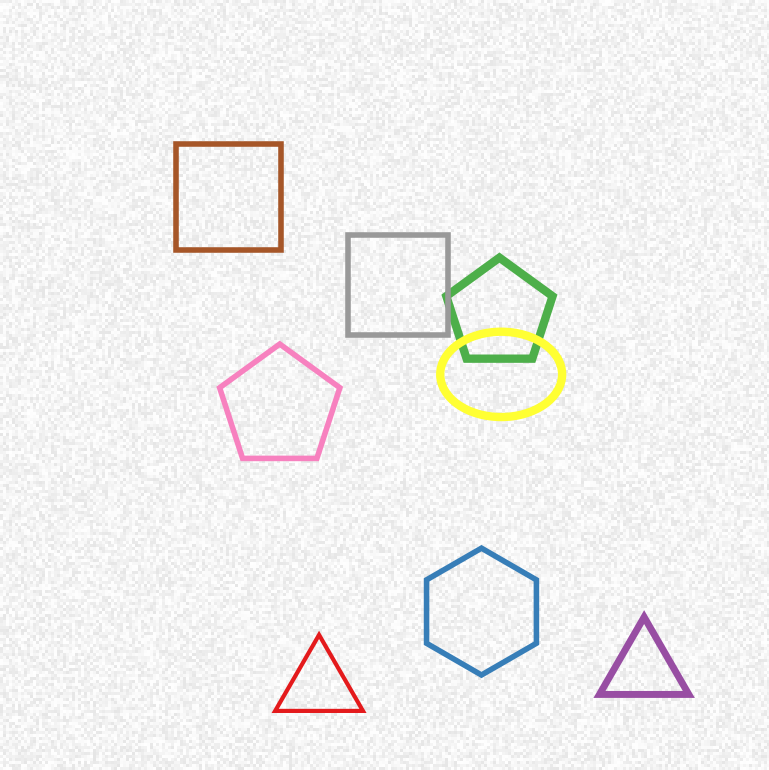[{"shape": "triangle", "thickness": 1.5, "radius": 0.33, "center": [0.414, 0.11]}, {"shape": "hexagon", "thickness": 2, "radius": 0.41, "center": [0.625, 0.206]}, {"shape": "pentagon", "thickness": 3, "radius": 0.36, "center": [0.649, 0.593]}, {"shape": "triangle", "thickness": 2.5, "radius": 0.33, "center": [0.837, 0.132]}, {"shape": "oval", "thickness": 3, "radius": 0.4, "center": [0.651, 0.514]}, {"shape": "square", "thickness": 2, "radius": 0.34, "center": [0.297, 0.744]}, {"shape": "pentagon", "thickness": 2, "radius": 0.41, "center": [0.363, 0.471]}, {"shape": "square", "thickness": 2, "radius": 0.32, "center": [0.517, 0.63]}]